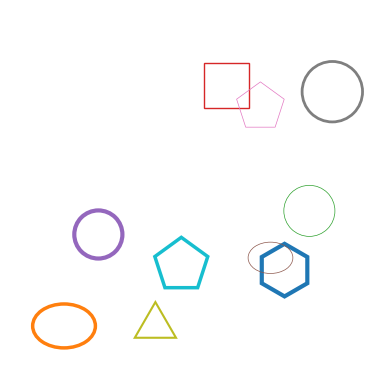[{"shape": "hexagon", "thickness": 3, "radius": 0.34, "center": [0.739, 0.298]}, {"shape": "oval", "thickness": 2.5, "radius": 0.41, "center": [0.166, 0.153]}, {"shape": "circle", "thickness": 0.5, "radius": 0.33, "center": [0.804, 0.452]}, {"shape": "square", "thickness": 1, "radius": 0.3, "center": [0.588, 0.779]}, {"shape": "circle", "thickness": 3, "radius": 0.31, "center": [0.255, 0.391]}, {"shape": "oval", "thickness": 0.5, "radius": 0.29, "center": [0.703, 0.33]}, {"shape": "pentagon", "thickness": 0.5, "radius": 0.32, "center": [0.676, 0.722]}, {"shape": "circle", "thickness": 2, "radius": 0.39, "center": [0.863, 0.762]}, {"shape": "triangle", "thickness": 1.5, "radius": 0.31, "center": [0.404, 0.154]}, {"shape": "pentagon", "thickness": 2.5, "radius": 0.36, "center": [0.471, 0.311]}]